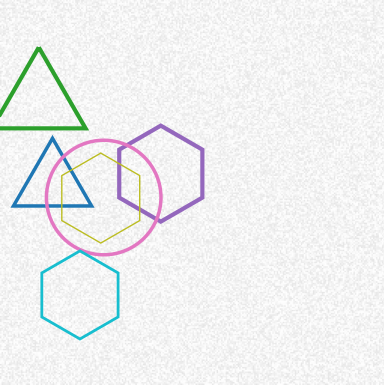[{"shape": "triangle", "thickness": 2.5, "radius": 0.59, "center": [0.136, 0.524]}, {"shape": "triangle", "thickness": 3, "radius": 0.7, "center": [0.101, 0.737]}, {"shape": "hexagon", "thickness": 3, "radius": 0.62, "center": [0.418, 0.549]}, {"shape": "circle", "thickness": 2.5, "radius": 0.74, "center": [0.269, 0.487]}, {"shape": "hexagon", "thickness": 1, "radius": 0.58, "center": [0.262, 0.486]}, {"shape": "hexagon", "thickness": 2, "radius": 0.57, "center": [0.208, 0.234]}]